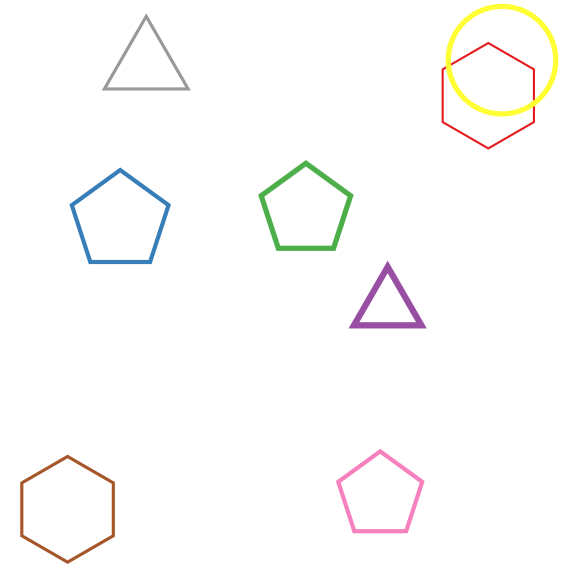[{"shape": "hexagon", "thickness": 1, "radius": 0.46, "center": [0.846, 0.833]}, {"shape": "pentagon", "thickness": 2, "radius": 0.44, "center": [0.208, 0.617]}, {"shape": "pentagon", "thickness": 2.5, "radius": 0.41, "center": [0.53, 0.635]}, {"shape": "triangle", "thickness": 3, "radius": 0.34, "center": [0.671, 0.47]}, {"shape": "circle", "thickness": 2.5, "radius": 0.47, "center": [0.869, 0.895]}, {"shape": "hexagon", "thickness": 1.5, "radius": 0.46, "center": [0.117, 0.117]}, {"shape": "pentagon", "thickness": 2, "radius": 0.38, "center": [0.658, 0.141]}, {"shape": "triangle", "thickness": 1.5, "radius": 0.42, "center": [0.253, 0.887]}]